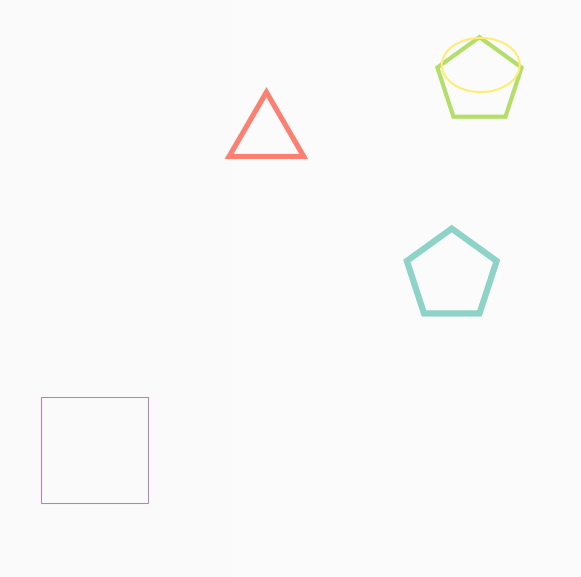[{"shape": "pentagon", "thickness": 3, "radius": 0.41, "center": [0.777, 0.522]}, {"shape": "triangle", "thickness": 2.5, "radius": 0.37, "center": [0.458, 0.765]}, {"shape": "pentagon", "thickness": 2, "radius": 0.38, "center": [0.825, 0.859]}, {"shape": "square", "thickness": 0.5, "radius": 0.46, "center": [0.162, 0.221]}, {"shape": "oval", "thickness": 1, "radius": 0.33, "center": [0.827, 0.887]}]